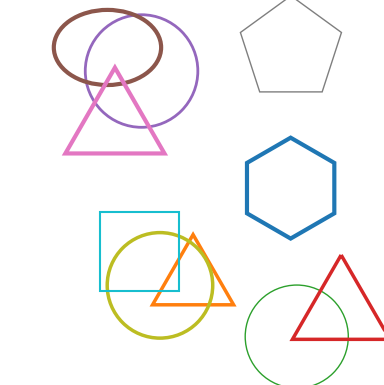[{"shape": "hexagon", "thickness": 3, "radius": 0.65, "center": [0.755, 0.511]}, {"shape": "triangle", "thickness": 2.5, "radius": 0.61, "center": [0.501, 0.269]}, {"shape": "circle", "thickness": 1, "radius": 0.67, "center": [0.771, 0.126]}, {"shape": "triangle", "thickness": 2.5, "radius": 0.73, "center": [0.886, 0.192]}, {"shape": "circle", "thickness": 2, "radius": 0.73, "center": [0.368, 0.816]}, {"shape": "oval", "thickness": 3, "radius": 0.7, "center": [0.279, 0.877]}, {"shape": "triangle", "thickness": 3, "radius": 0.74, "center": [0.298, 0.676]}, {"shape": "pentagon", "thickness": 1, "radius": 0.69, "center": [0.756, 0.873]}, {"shape": "circle", "thickness": 2.5, "radius": 0.69, "center": [0.415, 0.259]}, {"shape": "square", "thickness": 1.5, "radius": 0.51, "center": [0.361, 0.346]}]